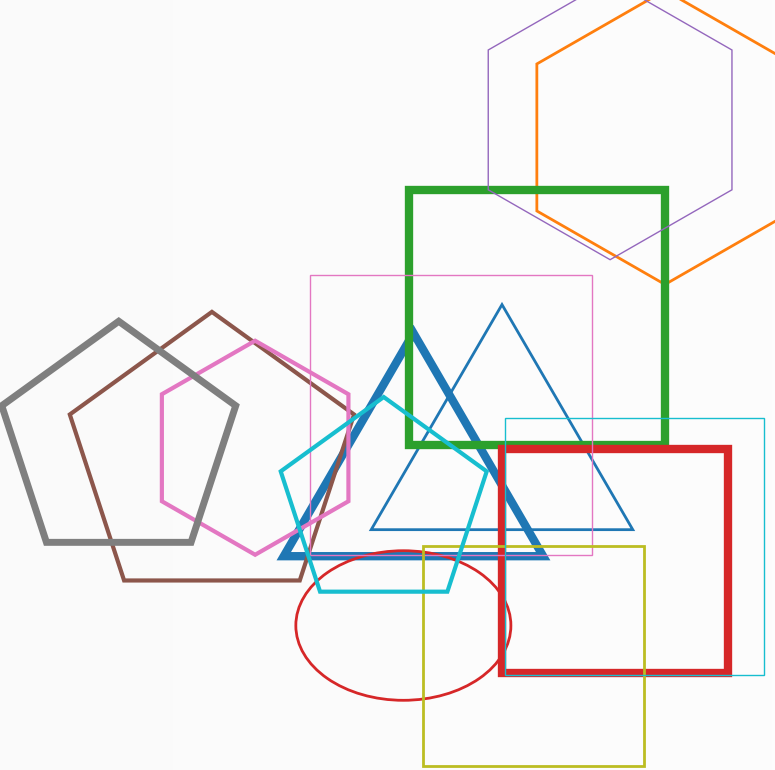[{"shape": "triangle", "thickness": 1, "radius": 0.97, "center": [0.648, 0.41]}, {"shape": "triangle", "thickness": 3, "radius": 0.97, "center": [0.534, 0.374]}, {"shape": "hexagon", "thickness": 1, "radius": 0.95, "center": [0.858, 0.821]}, {"shape": "square", "thickness": 3, "radius": 0.83, "center": [0.693, 0.588]}, {"shape": "square", "thickness": 3, "radius": 0.73, "center": [0.794, 0.272]}, {"shape": "oval", "thickness": 1, "radius": 0.69, "center": [0.52, 0.188]}, {"shape": "hexagon", "thickness": 0.5, "radius": 0.91, "center": [0.787, 0.844]}, {"shape": "pentagon", "thickness": 1.5, "radius": 0.96, "center": [0.273, 0.402]}, {"shape": "hexagon", "thickness": 1.5, "radius": 0.69, "center": [0.329, 0.419]}, {"shape": "square", "thickness": 0.5, "radius": 0.91, "center": [0.582, 0.461]}, {"shape": "pentagon", "thickness": 2.5, "radius": 0.79, "center": [0.153, 0.424]}, {"shape": "square", "thickness": 1, "radius": 0.71, "center": [0.688, 0.148]}, {"shape": "pentagon", "thickness": 1.5, "radius": 0.7, "center": [0.495, 0.345]}, {"shape": "square", "thickness": 0.5, "radius": 0.84, "center": [0.818, 0.29]}]